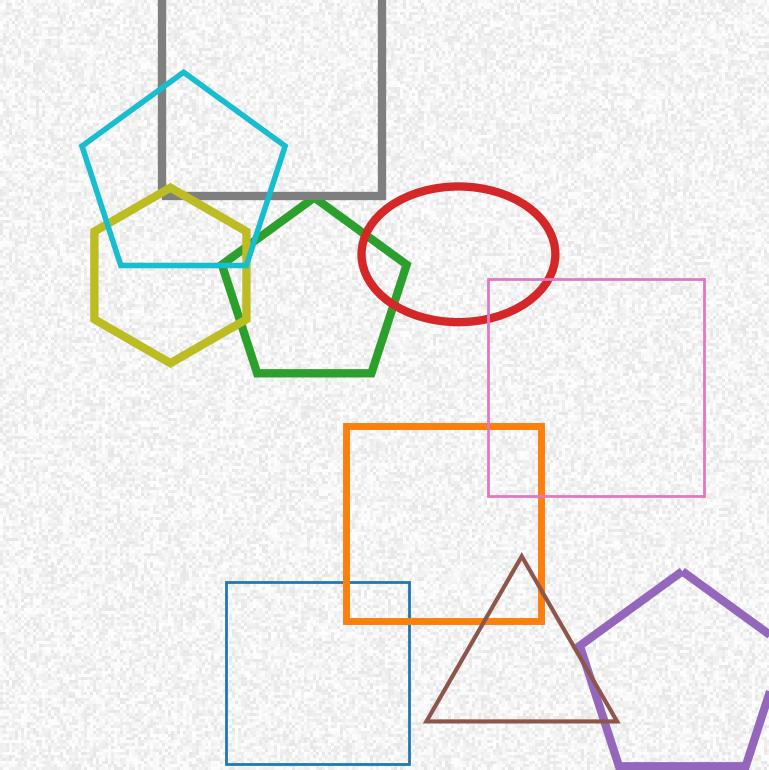[{"shape": "square", "thickness": 1, "radius": 0.59, "center": [0.412, 0.126]}, {"shape": "square", "thickness": 2.5, "radius": 0.63, "center": [0.576, 0.32]}, {"shape": "pentagon", "thickness": 3, "radius": 0.63, "center": [0.408, 0.617]}, {"shape": "oval", "thickness": 3, "radius": 0.63, "center": [0.595, 0.67]}, {"shape": "pentagon", "thickness": 3, "radius": 0.7, "center": [0.886, 0.118]}, {"shape": "triangle", "thickness": 1.5, "radius": 0.71, "center": [0.678, 0.135]}, {"shape": "square", "thickness": 1, "radius": 0.7, "center": [0.774, 0.497]}, {"shape": "square", "thickness": 3, "radius": 0.71, "center": [0.354, 0.889]}, {"shape": "hexagon", "thickness": 3, "radius": 0.57, "center": [0.221, 0.642]}, {"shape": "pentagon", "thickness": 2, "radius": 0.69, "center": [0.238, 0.767]}]